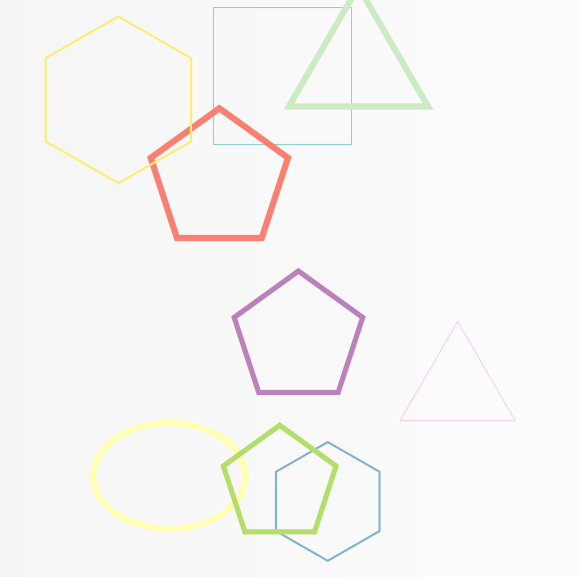[{"shape": "square", "thickness": 0.5, "radius": 0.59, "center": [0.485, 0.868]}, {"shape": "oval", "thickness": 3, "radius": 0.65, "center": [0.291, 0.175]}, {"shape": "pentagon", "thickness": 3, "radius": 0.62, "center": [0.377, 0.687]}, {"shape": "hexagon", "thickness": 1, "radius": 0.51, "center": [0.564, 0.131]}, {"shape": "pentagon", "thickness": 2.5, "radius": 0.51, "center": [0.481, 0.161]}, {"shape": "triangle", "thickness": 0.5, "radius": 0.57, "center": [0.787, 0.328]}, {"shape": "pentagon", "thickness": 2.5, "radius": 0.58, "center": [0.513, 0.414]}, {"shape": "triangle", "thickness": 3, "radius": 0.69, "center": [0.617, 0.884]}, {"shape": "hexagon", "thickness": 1, "radius": 0.72, "center": [0.204, 0.826]}]